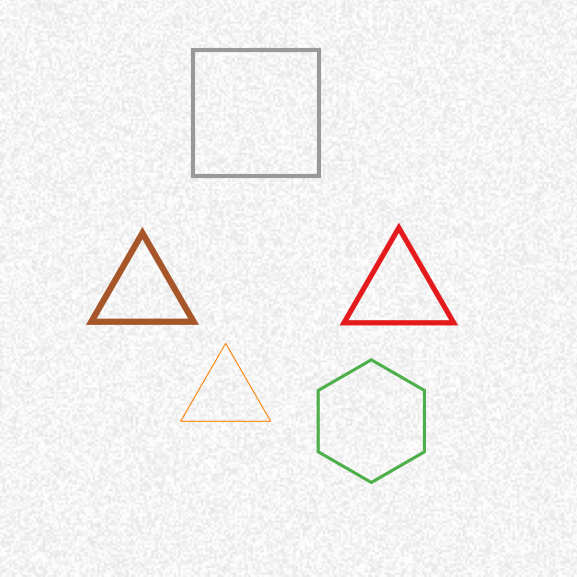[{"shape": "triangle", "thickness": 2.5, "radius": 0.55, "center": [0.691, 0.495]}, {"shape": "hexagon", "thickness": 1.5, "radius": 0.53, "center": [0.643, 0.27]}, {"shape": "triangle", "thickness": 0.5, "radius": 0.45, "center": [0.391, 0.315]}, {"shape": "triangle", "thickness": 3, "radius": 0.51, "center": [0.247, 0.493]}, {"shape": "square", "thickness": 2, "radius": 0.55, "center": [0.443, 0.804]}]